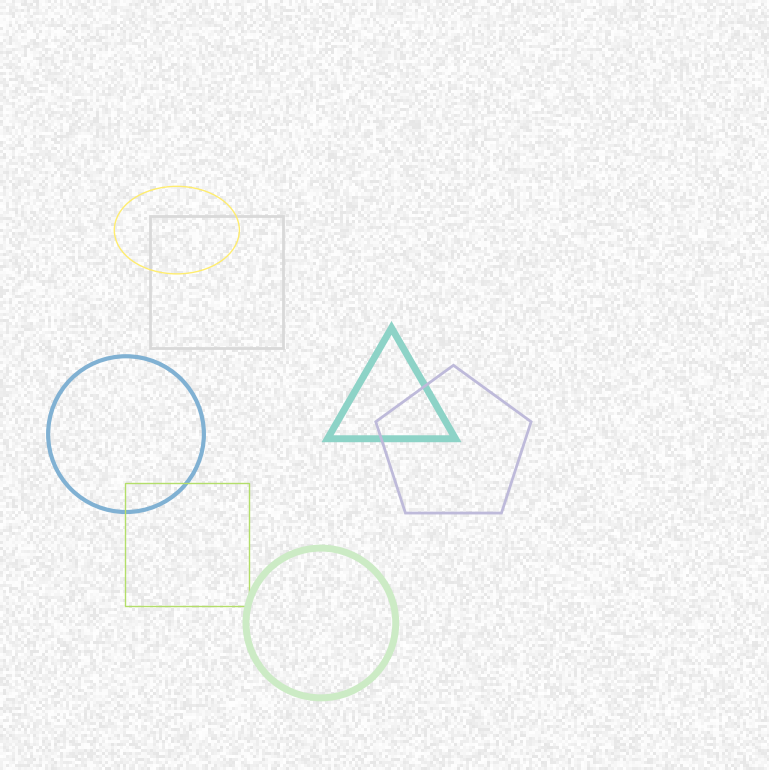[{"shape": "triangle", "thickness": 2.5, "radius": 0.48, "center": [0.508, 0.478]}, {"shape": "pentagon", "thickness": 1, "radius": 0.53, "center": [0.589, 0.42]}, {"shape": "circle", "thickness": 1.5, "radius": 0.51, "center": [0.164, 0.436]}, {"shape": "square", "thickness": 0.5, "radius": 0.4, "center": [0.243, 0.293]}, {"shape": "square", "thickness": 1, "radius": 0.43, "center": [0.281, 0.634]}, {"shape": "circle", "thickness": 2.5, "radius": 0.49, "center": [0.417, 0.191]}, {"shape": "oval", "thickness": 0.5, "radius": 0.41, "center": [0.23, 0.701]}]